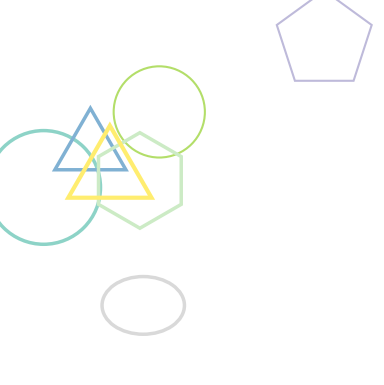[{"shape": "circle", "thickness": 2.5, "radius": 0.74, "center": [0.113, 0.513]}, {"shape": "pentagon", "thickness": 1.5, "radius": 0.65, "center": [0.842, 0.895]}, {"shape": "triangle", "thickness": 2.5, "radius": 0.53, "center": [0.235, 0.612]}, {"shape": "circle", "thickness": 1.5, "radius": 0.59, "center": [0.414, 0.709]}, {"shape": "oval", "thickness": 2.5, "radius": 0.54, "center": [0.372, 0.207]}, {"shape": "hexagon", "thickness": 2.5, "radius": 0.62, "center": [0.363, 0.531]}, {"shape": "triangle", "thickness": 3, "radius": 0.62, "center": [0.285, 0.549]}]